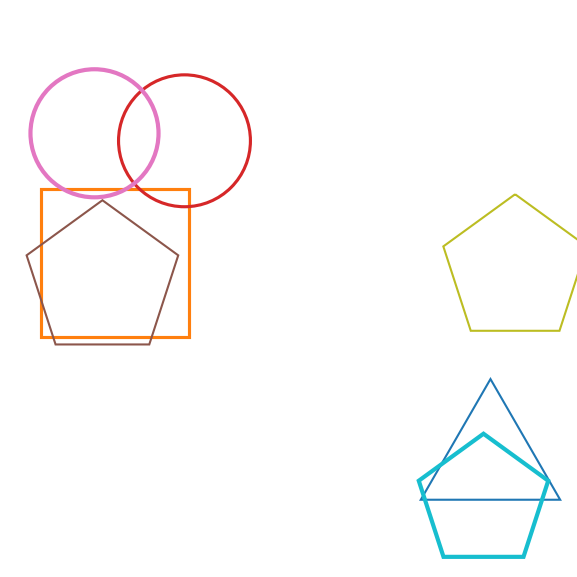[{"shape": "triangle", "thickness": 1, "radius": 0.7, "center": [0.849, 0.203]}, {"shape": "square", "thickness": 1.5, "radius": 0.64, "center": [0.199, 0.544]}, {"shape": "circle", "thickness": 1.5, "radius": 0.57, "center": [0.319, 0.755]}, {"shape": "pentagon", "thickness": 1, "radius": 0.69, "center": [0.177, 0.514]}, {"shape": "circle", "thickness": 2, "radius": 0.55, "center": [0.164, 0.768]}, {"shape": "pentagon", "thickness": 1, "radius": 0.65, "center": [0.892, 0.532]}, {"shape": "pentagon", "thickness": 2, "radius": 0.59, "center": [0.837, 0.13]}]